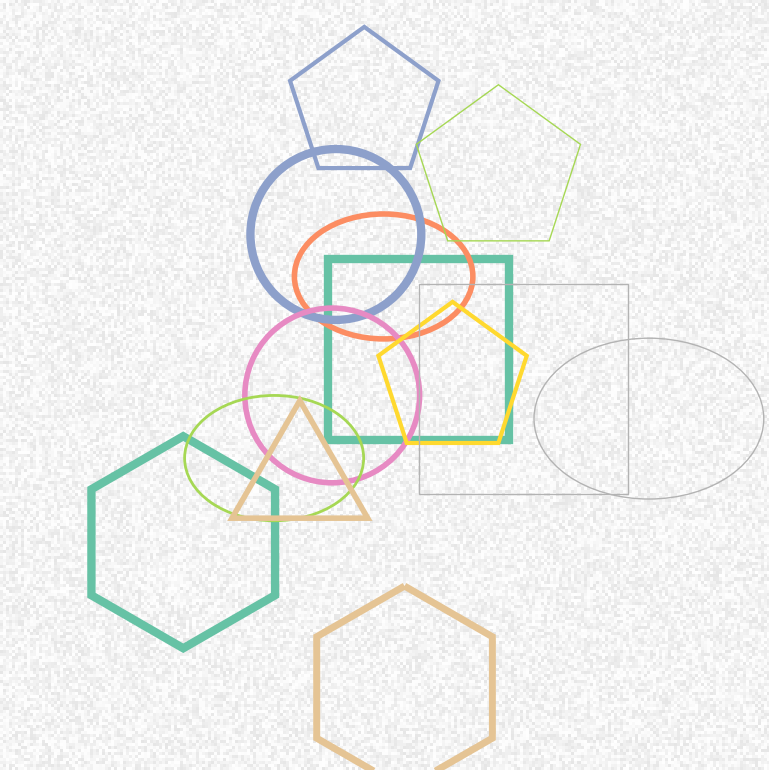[{"shape": "hexagon", "thickness": 3, "radius": 0.69, "center": [0.238, 0.296]}, {"shape": "square", "thickness": 3, "radius": 0.59, "center": [0.543, 0.546]}, {"shape": "oval", "thickness": 2, "radius": 0.58, "center": [0.498, 0.641]}, {"shape": "pentagon", "thickness": 1.5, "radius": 0.51, "center": [0.473, 0.864]}, {"shape": "circle", "thickness": 3, "radius": 0.55, "center": [0.436, 0.696]}, {"shape": "circle", "thickness": 2, "radius": 0.57, "center": [0.431, 0.486]}, {"shape": "pentagon", "thickness": 0.5, "radius": 0.56, "center": [0.647, 0.778]}, {"shape": "oval", "thickness": 1, "radius": 0.58, "center": [0.356, 0.405]}, {"shape": "pentagon", "thickness": 1.5, "radius": 0.51, "center": [0.588, 0.507]}, {"shape": "hexagon", "thickness": 2.5, "radius": 0.66, "center": [0.525, 0.107]}, {"shape": "triangle", "thickness": 2, "radius": 0.51, "center": [0.389, 0.378]}, {"shape": "oval", "thickness": 0.5, "radius": 0.75, "center": [0.843, 0.456]}, {"shape": "square", "thickness": 0.5, "radius": 0.68, "center": [0.68, 0.495]}]